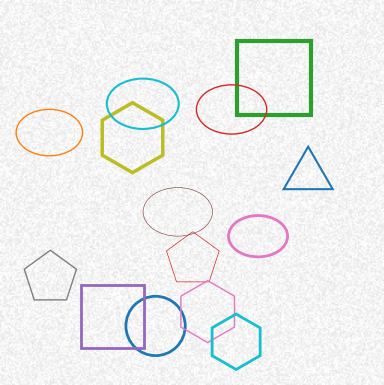[{"shape": "triangle", "thickness": 1.5, "radius": 0.37, "center": [0.8, 0.545]}, {"shape": "circle", "thickness": 2, "radius": 0.39, "center": [0.404, 0.153]}, {"shape": "oval", "thickness": 1, "radius": 0.43, "center": [0.128, 0.656]}, {"shape": "square", "thickness": 3, "radius": 0.48, "center": [0.713, 0.798]}, {"shape": "oval", "thickness": 1, "radius": 0.46, "center": [0.601, 0.716]}, {"shape": "pentagon", "thickness": 0.5, "radius": 0.36, "center": [0.501, 0.326]}, {"shape": "square", "thickness": 2, "radius": 0.41, "center": [0.292, 0.178]}, {"shape": "oval", "thickness": 0.5, "radius": 0.45, "center": [0.462, 0.45]}, {"shape": "oval", "thickness": 2, "radius": 0.38, "center": [0.67, 0.386]}, {"shape": "hexagon", "thickness": 1, "radius": 0.4, "center": [0.539, 0.191]}, {"shape": "pentagon", "thickness": 1, "radius": 0.36, "center": [0.131, 0.279]}, {"shape": "hexagon", "thickness": 2.5, "radius": 0.45, "center": [0.344, 0.642]}, {"shape": "oval", "thickness": 1.5, "radius": 0.47, "center": [0.371, 0.73]}, {"shape": "hexagon", "thickness": 2, "radius": 0.36, "center": [0.613, 0.112]}]